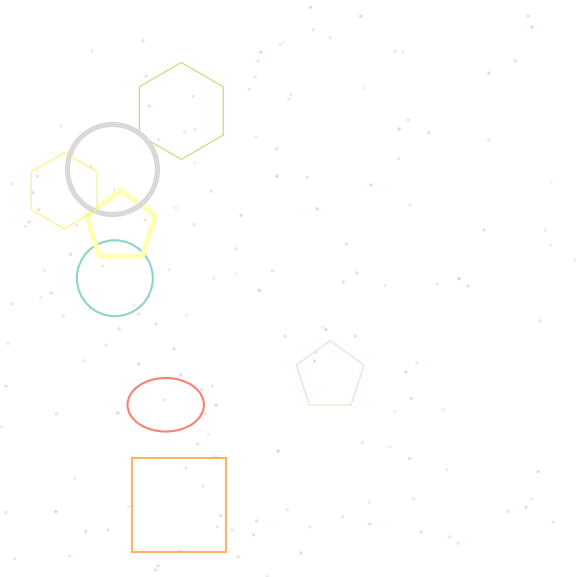[{"shape": "circle", "thickness": 1, "radius": 0.33, "center": [0.199, 0.517]}, {"shape": "pentagon", "thickness": 2.5, "radius": 0.31, "center": [0.209, 0.606]}, {"shape": "oval", "thickness": 1, "radius": 0.33, "center": [0.287, 0.298]}, {"shape": "square", "thickness": 1, "radius": 0.4, "center": [0.31, 0.125]}, {"shape": "hexagon", "thickness": 0.5, "radius": 0.42, "center": [0.314, 0.807]}, {"shape": "circle", "thickness": 2.5, "radius": 0.39, "center": [0.195, 0.706]}, {"shape": "pentagon", "thickness": 0.5, "radius": 0.31, "center": [0.572, 0.348]}, {"shape": "hexagon", "thickness": 0.5, "radius": 0.33, "center": [0.111, 0.669]}]